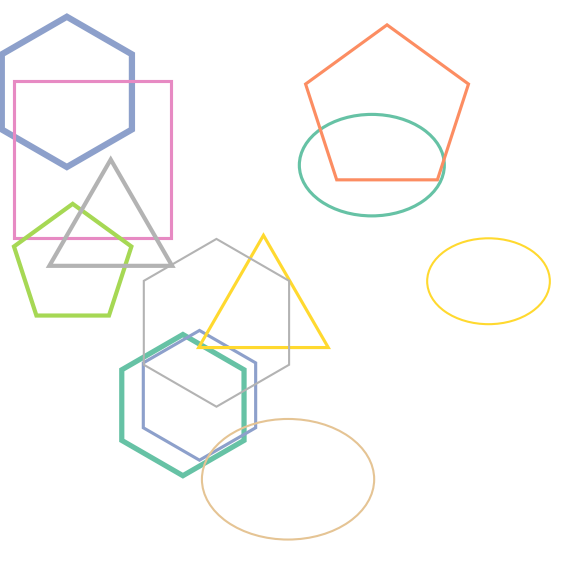[{"shape": "oval", "thickness": 1.5, "radius": 0.63, "center": [0.644, 0.713]}, {"shape": "hexagon", "thickness": 2.5, "radius": 0.61, "center": [0.317, 0.298]}, {"shape": "pentagon", "thickness": 1.5, "radius": 0.74, "center": [0.67, 0.808]}, {"shape": "hexagon", "thickness": 3, "radius": 0.65, "center": [0.116, 0.84]}, {"shape": "hexagon", "thickness": 1.5, "radius": 0.56, "center": [0.345, 0.315]}, {"shape": "square", "thickness": 1.5, "radius": 0.68, "center": [0.16, 0.723]}, {"shape": "pentagon", "thickness": 2, "radius": 0.53, "center": [0.126, 0.539]}, {"shape": "oval", "thickness": 1, "radius": 0.53, "center": [0.846, 0.512]}, {"shape": "triangle", "thickness": 1.5, "radius": 0.65, "center": [0.456, 0.462]}, {"shape": "oval", "thickness": 1, "radius": 0.75, "center": [0.499, 0.169]}, {"shape": "hexagon", "thickness": 1, "radius": 0.73, "center": [0.375, 0.44]}, {"shape": "triangle", "thickness": 2, "radius": 0.61, "center": [0.192, 0.6]}]